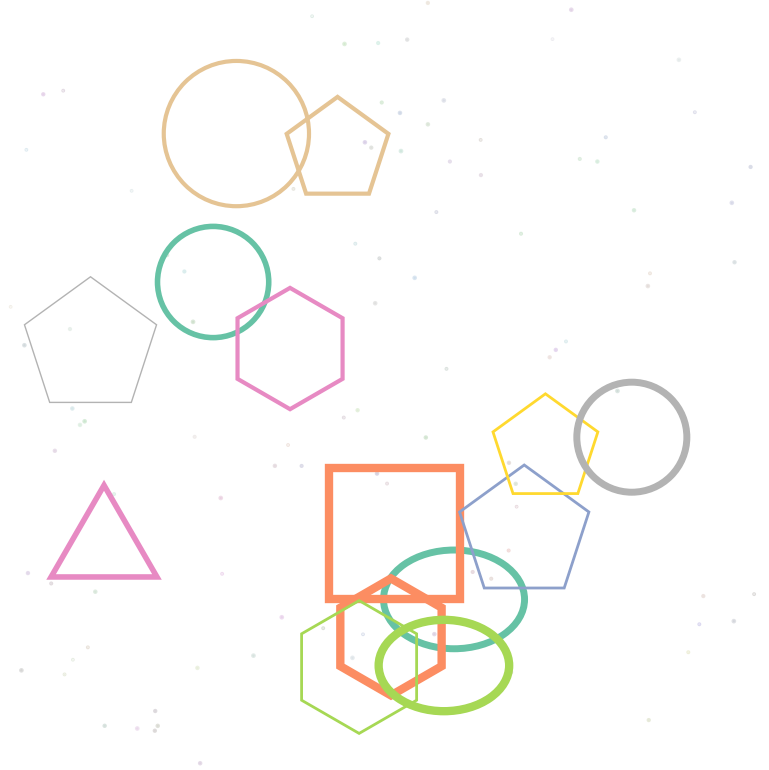[{"shape": "oval", "thickness": 2.5, "radius": 0.46, "center": [0.59, 0.222]}, {"shape": "circle", "thickness": 2, "radius": 0.36, "center": [0.277, 0.634]}, {"shape": "hexagon", "thickness": 3, "radius": 0.38, "center": [0.508, 0.173]}, {"shape": "square", "thickness": 3, "radius": 0.43, "center": [0.512, 0.307]}, {"shape": "pentagon", "thickness": 1, "radius": 0.44, "center": [0.681, 0.308]}, {"shape": "triangle", "thickness": 2, "radius": 0.4, "center": [0.135, 0.29]}, {"shape": "hexagon", "thickness": 1.5, "radius": 0.39, "center": [0.377, 0.547]}, {"shape": "oval", "thickness": 3, "radius": 0.42, "center": [0.577, 0.136]}, {"shape": "hexagon", "thickness": 1, "radius": 0.43, "center": [0.466, 0.134]}, {"shape": "pentagon", "thickness": 1, "radius": 0.36, "center": [0.708, 0.417]}, {"shape": "pentagon", "thickness": 1.5, "radius": 0.35, "center": [0.438, 0.805]}, {"shape": "circle", "thickness": 1.5, "radius": 0.47, "center": [0.307, 0.827]}, {"shape": "circle", "thickness": 2.5, "radius": 0.36, "center": [0.821, 0.432]}, {"shape": "pentagon", "thickness": 0.5, "radius": 0.45, "center": [0.118, 0.55]}]